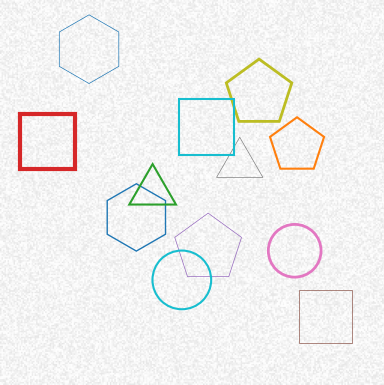[{"shape": "hexagon", "thickness": 1, "radius": 0.44, "center": [0.354, 0.435]}, {"shape": "hexagon", "thickness": 0.5, "radius": 0.45, "center": [0.231, 0.872]}, {"shape": "pentagon", "thickness": 1.5, "radius": 0.37, "center": [0.772, 0.622]}, {"shape": "triangle", "thickness": 1.5, "radius": 0.35, "center": [0.396, 0.504]}, {"shape": "square", "thickness": 3, "radius": 0.35, "center": [0.123, 0.632]}, {"shape": "pentagon", "thickness": 0.5, "radius": 0.46, "center": [0.541, 0.355]}, {"shape": "square", "thickness": 0.5, "radius": 0.34, "center": [0.846, 0.178]}, {"shape": "circle", "thickness": 2, "radius": 0.34, "center": [0.765, 0.349]}, {"shape": "triangle", "thickness": 0.5, "radius": 0.35, "center": [0.623, 0.574]}, {"shape": "pentagon", "thickness": 2, "radius": 0.45, "center": [0.673, 0.757]}, {"shape": "square", "thickness": 1.5, "radius": 0.36, "center": [0.537, 0.67]}, {"shape": "circle", "thickness": 1.5, "radius": 0.38, "center": [0.472, 0.273]}]